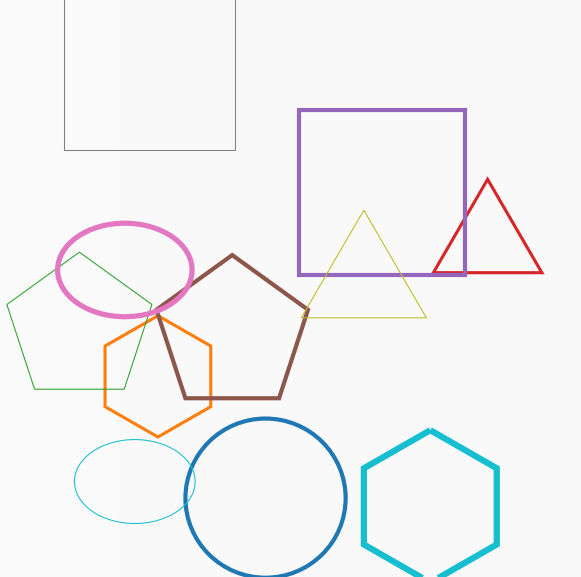[{"shape": "circle", "thickness": 2, "radius": 0.69, "center": [0.457, 0.137]}, {"shape": "hexagon", "thickness": 1.5, "radius": 0.53, "center": [0.272, 0.347]}, {"shape": "pentagon", "thickness": 0.5, "radius": 0.66, "center": [0.137, 0.431]}, {"shape": "triangle", "thickness": 1.5, "radius": 0.54, "center": [0.839, 0.581]}, {"shape": "square", "thickness": 2, "radius": 0.71, "center": [0.657, 0.666]}, {"shape": "pentagon", "thickness": 2, "radius": 0.69, "center": [0.4, 0.42]}, {"shape": "oval", "thickness": 2.5, "radius": 0.58, "center": [0.215, 0.532]}, {"shape": "square", "thickness": 0.5, "radius": 0.73, "center": [0.258, 0.886]}, {"shape": "triangle", "thickness": 0.5, "radius": 0.62, "center": [0.626, 0.511]}, {"shape": "hexagon", "thickness": 3, "radius": 0.66, "center": [0.74, 0.122]}, {"shape": "oval", "thickness": 0.5, "radius": 0.52, "center": [0.232, 0.165]}]